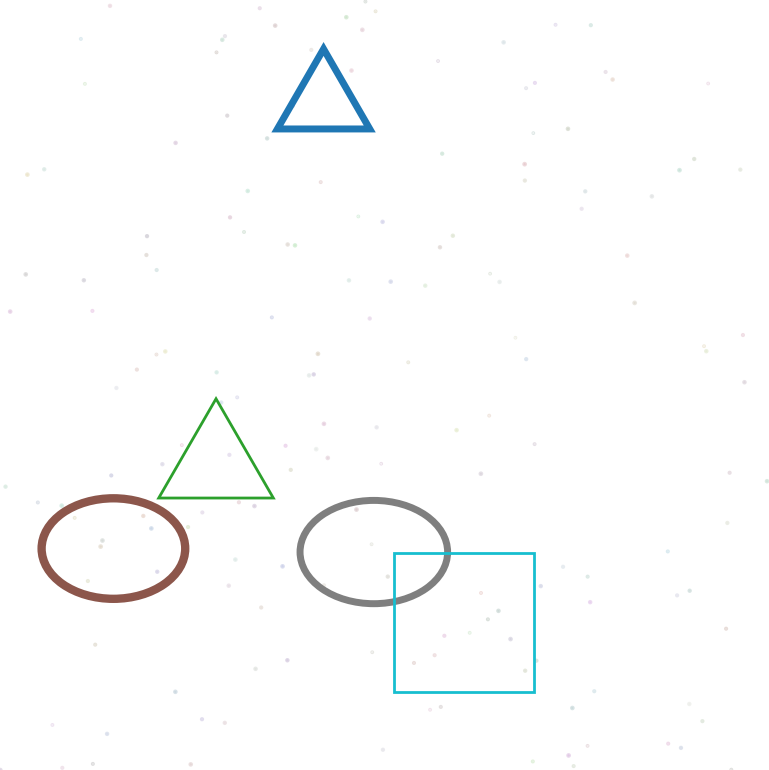[{"shape": "triangle", "thickness": 2.5, "radius": 0.35, "center": [0.42, 0.867]}, {"shape": "triangle", "thickness": 1, "radius": 0.43, "center": [0.281, 0.396]}, {"shape": "oval", "thickness": 3, "radius": 0.47, "center": [0.147, 0.288]}, {"shape": "oval", "thickness": 2.5, "radius": 0.48, "center": [0.485, 0.283]}, {"shape": "square", "thickness": 1, "radius": 0.45, "center": [0.603, 0.192]}]